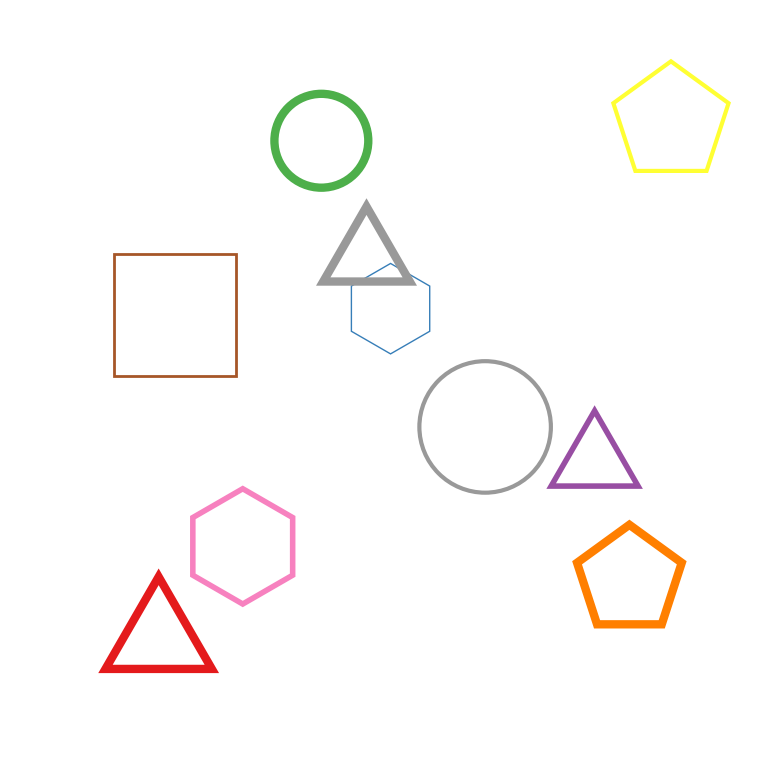[{"shape": "triangle", "thickness": 3, "radius": 0.4, "center": [0.206, 0.171]}, {"shape": "hexagon", "thickness": 0.5, "radius": 0.29, "center": [0.507, 0.599]}, {"shape": "circle", "thickness": 3, "radius": 0.3, "center": [0.417, 0.817]}, {"shape": "triangle", "thickness": 2, "radius": 0.33, "center": [0.772, 0.401]}, {"shape": "pentagon", "thickness": 3, "radius": 0.36, "center": [0.817, 0.247]}, {"shape": "pentagon", "thickness": 1.5, "radius": 0.39, "center": [0.871, 0.842]}, {"shape": "square", "thickness": 1, "radius": 0.4, "center": [0.228, 0.591]}, {"shape": "hexagon", "thickness": 2, "radius": 0.37, "center": [0.315, 0.29]}, {"shape": "circle", "thickness": 1.5, "radius": 0.43, "center": [0.63, 0.446]}, {"shape": "triangle", "thickness": 3, "radius": 0.32, "center": [0.476, 0.667]}]